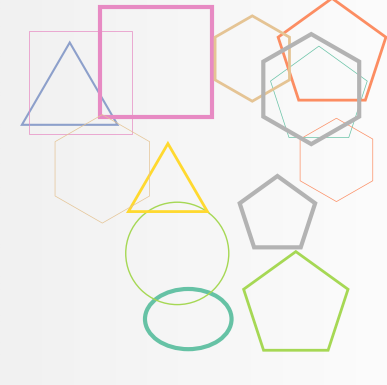[{"shape": "pentagon", "thickness": 0.5, "radius": 0.66, "center": [0.823, 0.749]}, {"shape": "oval", "thickness": 3, "radius": 0.56, "center": [0.486, 0.171]}, {"shape": "pentagon", "thickness": 2, "radius": 0.73, "center": [0.857, 0.858]}, {"shape": "hexagon", "thickness": 0.5, "radius": 0.54, "center": [0.868, 0.585]}, {"shape": "triangle", "thickness": 1.5, "radius": 0.71, "center": [0.18, 0.747]}, {"shape": "square", "thickness": 0.5, "radius": 0.67, "center": [0.208, 0.786]}, {"shape": "square", "thickness": 3, "radius": 0.72, "center": [0.403, 0.839]}, {"shape": "circle", "thickness": 1, "radius": 0.66, "center": [0.457, 0.342]}, {"shape": "pentagon", "thickness": 2, "radius": 0.71, "center": [0.763, 0.205]}, {"shape": "triangle", "thickness": 2, "radius": 0.59, "center": [0.433, 0.509]}, {"shape": "hexagon", "thickness": 2, "radius": 0.55, "center": [0.651, 0.848]}, {"shape": "hexagon", "thickness": 0.5, "radius": 0.7, "center": [0.264, 0.561]}, {"shape": "hexagon", "thickness": 3, "radius": 0.71, "center": [0.803, 0.769]}, {"shape": "pentagon", "thickness": 3, "radius": 0.51, "center": [0.716, 0.44]}]